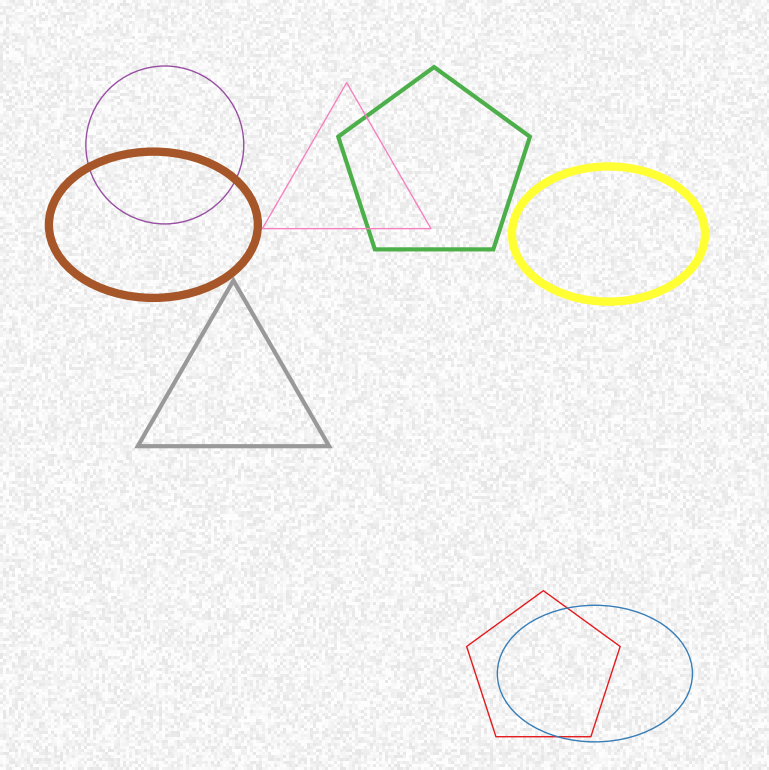[{"shape": "pentagon", "thickness": 0.5, "radius": 0.52, "center": [0.706, 0.128]}, {"shape": "oval", "thickness": 0.5, "radius": 0.63, "center": [0.773, 0.125]}, {"shape": "pentagon", "thickness": 1.5, "radius": 0.65, "center": [0.564, 0.782]}, {"shape": "circle", "thickness": 0.5, "radius": 0.51, "center": [0.214, 0.812]}, {"shape": "oval", "thickness": 3, "radius": 0.63, "center": [0.79, 0.696]}, {"shape": "oval", "thickness": 3, "radius": 0.68, "center": [0.199, 0.708]}, {"shape": "triangle", "thickness": 0.5, "radius": 0.63, "center": [0.45, 0.766]}, {"shape": "triangle", "thickness": 1.5, "radius": 0.72, "center": [0.303, 0.492]}]